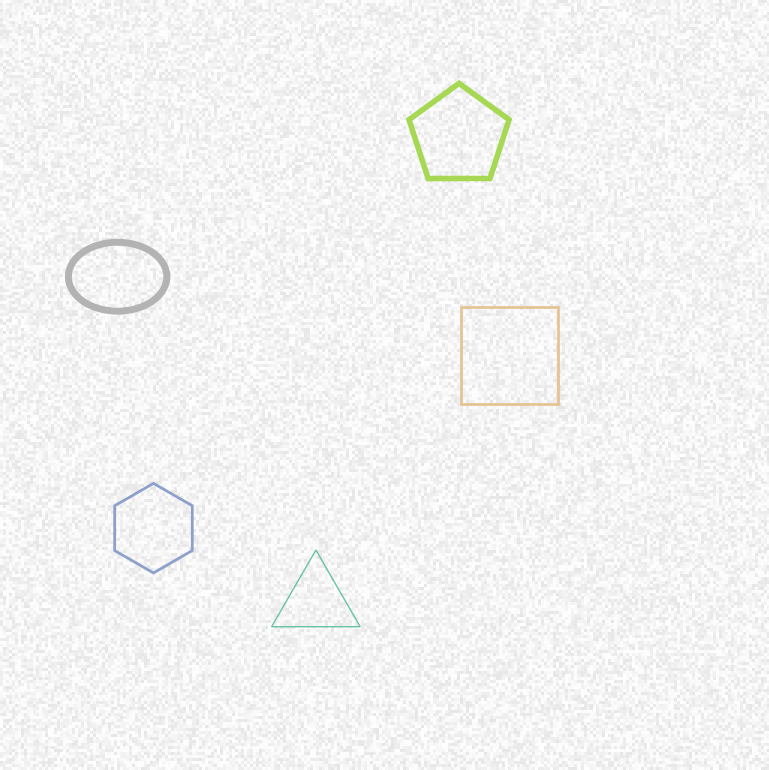[{"shape": "triangle", "thickness": 0.5, "radius": 0.33, "center": [0.41, 0.219]}, {"shape": "hexagon", "thickness": 1, "radius": 0.29, "center": [0.199, 0.314]}, {"shape": "pentagon", "thickness": 2, "radius": 0.34, "center": [0.596, 0.823]}, {"shape": "square", "thickness": 1, "radius": 0.31, "center": [0.662, 0.538]}, {"shape": "oval", "thickness": 2.5, "radius": 0.32, "center": [0.153, 0.641]}]